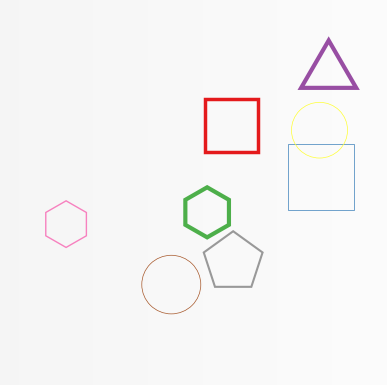[{"shape": "square", "thickness": 2.5, "radius": 0.34, "center": [0.598, 0.674]}, {"shape": "square", "thickness": 0.5, "radius": 0.43, "center": [0.828, 0.54]}, {"shape": "hexagon", "thickness": 3, "radius": 0.32, "center": [0.535, 0.448]}, {"shape": "triangle", "thickness": 3, "radius": 0.41, "center": [0.848, 0.813]}, {"shape": "circle", "thickness": 0.5, "radius": 0.36, "center": [0.825, 0.662]}, {"shape": "circle", "thickness": 0.5, "radius": 0.38, "center": [0.442, 0.261]}, {"shape": "hexagon", "thickness": 1, "radius": 0.3, "center": [0.171, 0.418]}, {"shape": "pentagon", "thickness": 1.5, "radius": 0.4, "center": [0.602, 0.32]}]